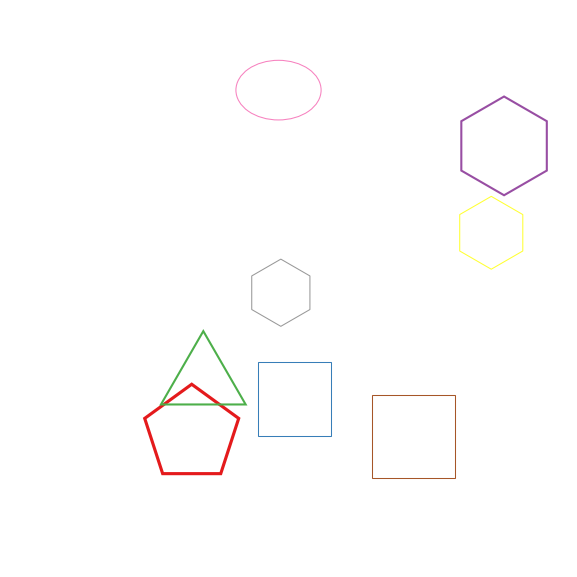[{"shape": "pentagon", "thickness": 1.5, "radius": 0.43, "center": [0.332, 0.248]}, {"shape": "square", "thickness": 0.5, "radius": 0.32, "center": [0.51, 0.308]}, {"shape": "triangle", "thickness": 1, "radius": 0.42, "center": [0.352, 0.341]}, {"shape": "hexagon", "thickness": 1, "radius": 0.43, "center": [0.873, 0.747]}, {"shape": "hexagon", "thickness": 0.5, "radius": 0.32, "center": [0.851, 0.596]}, {"shape": "square", "thickness": 0.5, "radius": 0.36, "center": [0.716, 0.244]}, {"shape": "oval", "thickness": 0.5, "radius": 0.37, "center": [0.482, 0.843]}, {"shape": "hexagon", "thickness": 0.5, "radius": 0.29, "center": [0.486, 0.492]}]